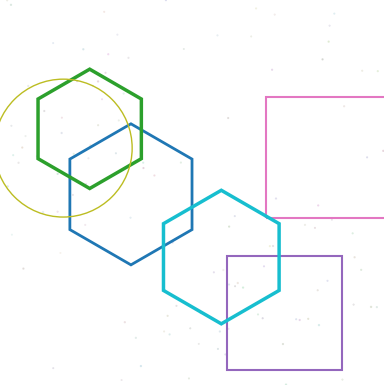[{"shape": "hexagon", "thickness": 2, "radius": 0.92, "center": [0.34, 0.495]}, {"shape": "hexagon", "thickness": 2.5, "radius": 0.77, "center": [0.233, 0.665]}, {"shape": "square", "thickness": 1.5, "radius": 0.74, "center": [0.739, 0.187]}, {"shape": "square", "thickness": 1.5, "radius": 0.78, "center": [0.848, 0.591]}, {"shape": "circle", "thickness": 1, "radius": 0.9, "center": [0.164, 0.615]}, {"shape": "hexagon", "thickness": 2.5, "radius": 0.87, "center": [0.575, 0.332]}]